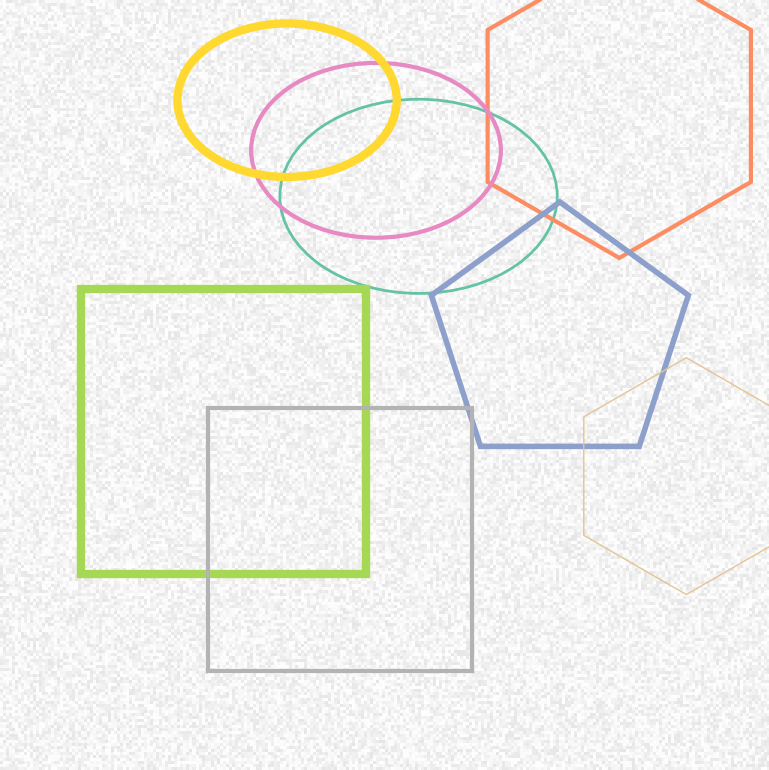[{"shape": "oval", "thickness": 1, "radius": 0.9, "center": [0.544, 0.745]}, {"shape": "hexagon", "thickness": 1.5, "radius": 0.99, "center": [0.804, 0.862]}, {"shape": "pentagon", "thickness": 2, "radius": 0.88, "center": [0.727, 0.562]}, {"shape": "oval", "thickness": 1.5, "radius": 0.81, "center": [0.488, 0.805]}, {"shape": "square", "thickness": 3, "radius": 0.93, "center": [0.291, 0.44]}, {"shape": "oval", "thickness": 3, "radius": 0.71, "center": [0.373, 0.87]}, {"shape": "hexagon", "thickness": 0.5, "radius": 0.77, "center": [0.891, 0.382]}, {"shape": "square", "thickness": 1.5, "radius": 0.85, "center": [0.442, 0.3]}]